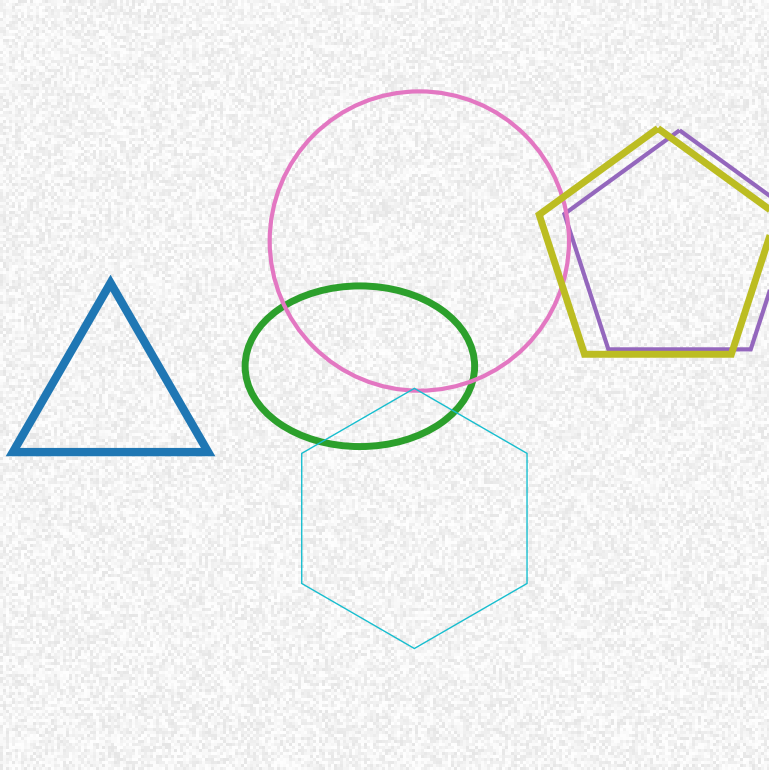[{"shape": "triangle", "thickness": 3, "radius": 0.73, "center": [0.144, 0.486]}, {"shape": "oval", "thickness": 2.5, "radius": 0.75, "center": [0.467, 0.524]}, {"shape": "pentagon", "thickness": 1.5, "radius": 0.79, "center": [0.883, 0.674]}, {"shape": "circle", "thickness": 1.5, "radius": 0.97, "center": [0.545, 0.687]}, {"shape": "pentagon", "thickness": 2.5, "radius": 0.81, "center": [0.854, 0.671]}, {"shape": "hexagon", "thickness": 0.5, "radius": 0.84, "center": [0.538, 0.327]}]